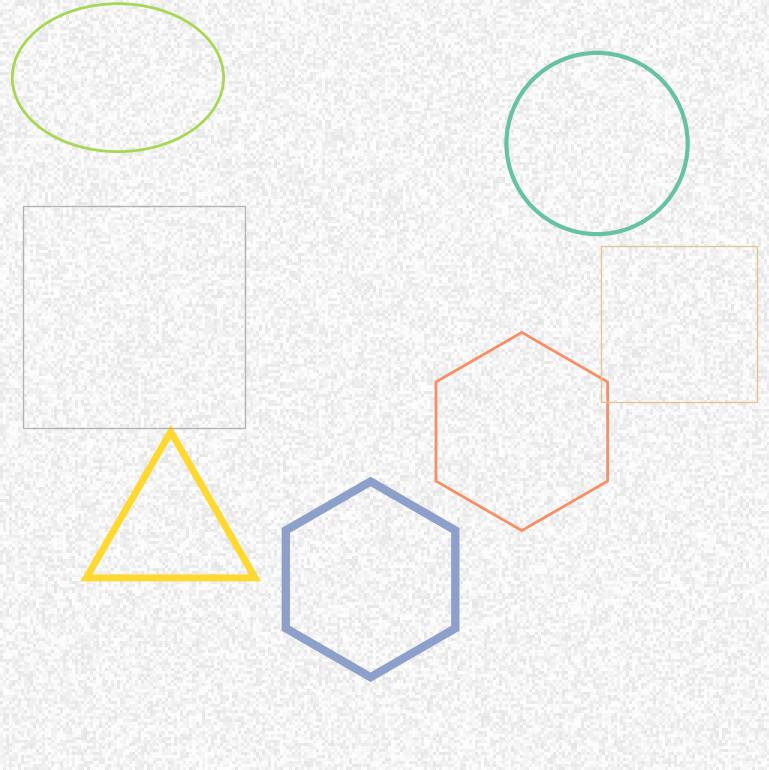[{"shape": "circle", "thickness": 1.5, "radius": 0.59, "center": [0.775, 0.814]}, {"shape": "hexagon", "thickness": 1, "radius": 0.64, "center": [0.678, 0.44]}, {"shape": "hexagon", "thickness": 3, "radius": 0.64, "center": [0.481, 0.248]}, {"shape": "oval", "thickness": 1, "radius": 0.69, "center": [0.153, 0.899]}, {"shape": "triangle", "thickness": 2.5, "radius": 0.63, "center": [0.222, 0.313]}, {"shape": "square", "thickness": 0.5, "radius": 0.51, "center": [0.882, 0.579]}, {"shape": "square", "thickness": 0.5, "radius": 0.72, "center": [0.174, 0.588]}]